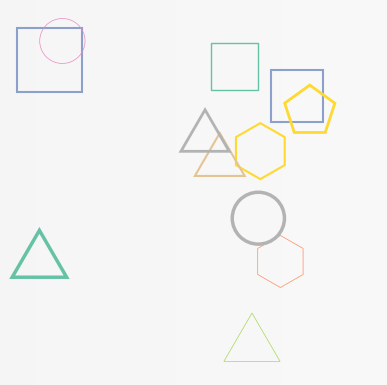[{"shape": "triangle", "thickness": 2.5, "radius": 0.41, "center": [0.102, 0.321]}, {"shape": "square", "thickness": 1, "radius": 0.3, "center": [0.605, 0.828]}, {"shape": "hexagon", "thickness": 0.5, "radius": 0.34, "center": [0.724, 0.321]}, {"shape": "square", "thickness": 1.5, "radius": 0.34, "center": [0.767, 0.752]}, {"shape": "square", "thickness": 1.5, "radius": 0.41, "center": [0.127, 0.845]}, {"shape": "circle", "thickness": 0.5, "radius": 0.29, "center": [0.161, 0.894]}, {"shape": "triangle", "thickness": 0.5, "radius": 0.42, "center": [0.65, 0.103]}, {"shape": "pentagon", "thickness": 2, "radius": 0.34, "center": [0.799, 0.711]}, {"shape": "hexagon", "thickness": 1.5, "radius": 0.36, "center": [0.672, 0.607]}, {"shape": "triangle", "thickness": 1.5, "radius": 0.37, "center": [0.567, 0.58]}, {"shape": "triangle", "thickness": 2, "radius": 0.36, "center": [0.529, 0.643]}, {"shape": "circle", "thickness": 2.5, "radius": 0.34, "center": [0.667, 0.433]}]